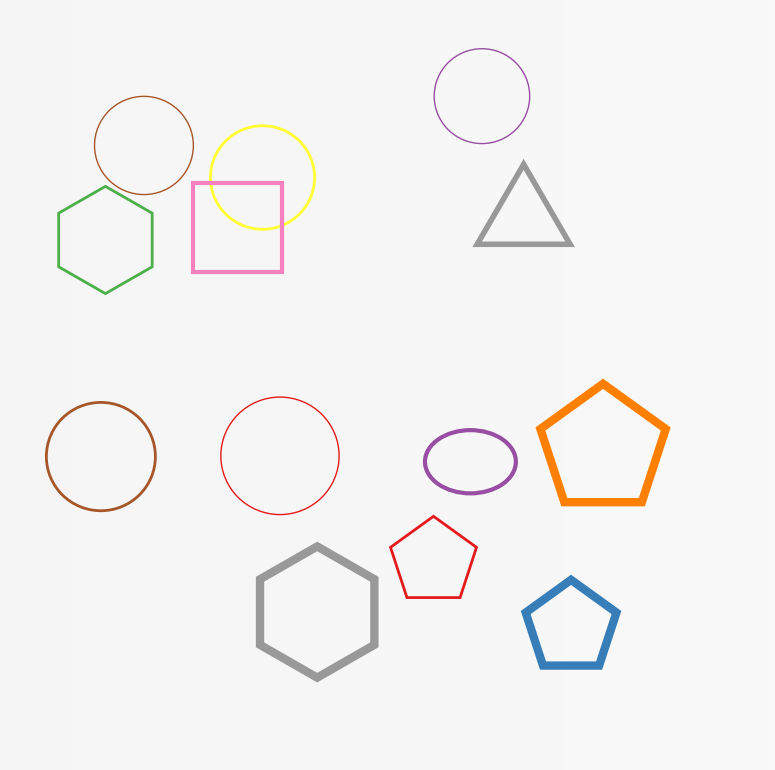[{"shape": "pentagon", "thickness": 1, "radius": 0.29, "center": [0.559, 0.271]}, {"shape": "circle", "thickness": 0.5, "radius": 0.38, "center": [0.361, 0.408]}, {"shape": "pentagon", "thickness": 3, "radius": 0.31, "center": [0.737, 0.185]}, {"shape": "hexagon", "thickness": 1, "radius": 0.35, "center": [0.136, 0.688]}, {"shape": "oval", "thickness": 1.5, "radius": 0.29, "center": [0.607, 0.4]}, {"shape": "circle", "thickness": 0.5, "radius": 0.31, "center": [0.622, 0.875]}, {"shape": "pentagon", "thickness": 3, "radius": 0.43, "center": [0.778, 0.417]}, {"shape": "circle", "thickness": 1, "radius": 0.34, "center": [0.339, 0.769]}, {"shape": "circle", "thickness": 0.5, "radius": 0.32, "center": [0.186, 0.811]}, {"shape": "circle", "thickness": 1, "radius": 0.35, "center": [0.13, 0.407]}, {"shape": "square", "thickness": 1.5, "radius": 0.29, "center": [0.306, 0.705]}, {"shape": "hexagon", "thickness": 3, "radius": 0.43, "center": [0.409, 0.205]}, {"shape": "triangle", "thickness": 2, "radius": 0.35, "center": [0.676, 0.717]}]